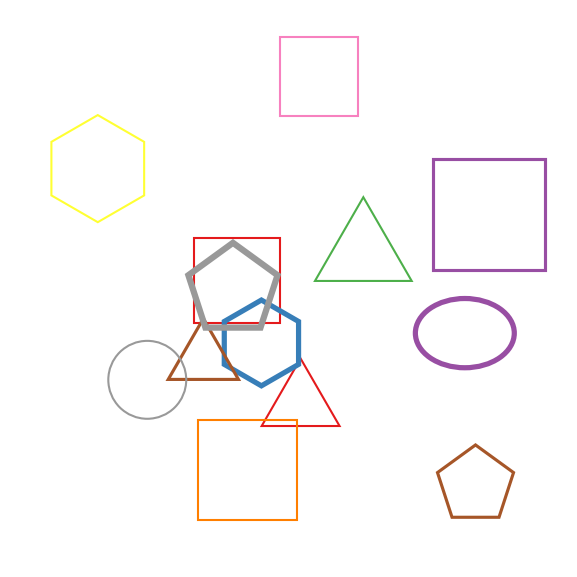[{"shape": "square", "thickness": 1, "radius": 0.37, "center": [0.41, 0.513]}, {"shape": "triangle", "thickness": 1, "radius": 0.39, "center": [0.521, 0.3]}, {"shape": "hexagon", "thickness": 2.5, "radius": 0.37, "center": [0.453, 0.405]}, {"shape": "triangle", "thickness": 1, "radius": 0.48, "center": [0.629, 0.561]}, {"shape": "square", "thickness": 1.5, "radius": 0.48, "center": [0.846, 0.628]}, {"shape": "oval", "thickness": 2.5, "radius": 0.43, "center": [0.805, 0.422]}, {"shape": "square", "thickness": 1, "radius": 0.43, "center": [0.428, 0.185]}, {"shape": "hexagon", "thickness": 1, "radius": 0.46, "center": [0.169, 0.707]}, {"shape": "pentagon", "thickness": 1.5, "radius": 0.35, "center": [0.823, 0.159]}, {"shape": "triangle", "thickness": 1.5, "radius": 0.35, "center": [0.352, 0.377]}, {"shape": "square", "thickness": 1, "radius": 0.34, "center": [0.552, 0.866]}, {"shape": "circle", "thickness": 1, "radius": 0.34, "center": [0.255, 0.341]}, {"shape": "pentagon", "thickness": 3, "radius": 0.41, "center": [0.403, 0.498]}]